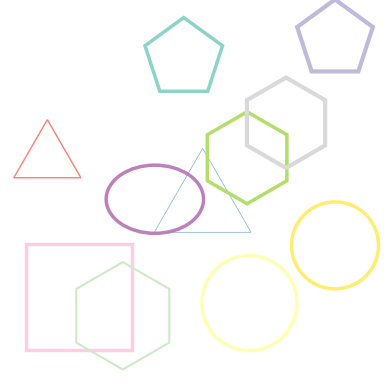[{"shape": "pentagon", "thickness": 2.5, "radius": 0.53, "center": [0.477, 0.848]}, {"shape": "circle", "thickness": 2.5, "radius": 0.62, "center": [0.648, 0.213]}, {"shape": "pentagon", "thickness": 3, "radius": 0.52, "center": [0.87, 0.898]}, {"shape": "triangle", "thickness": 1, "radius": 0.5, "center": [0.123, 0.589]}, {"shape": "triangle", "thickness": 0.5, "radius": 0.73, "center": [0.526, 0.469]}, {"shape": "hexagon", "thickness": 2.5, "radius": 0.6, "center": [0.642, 0.59]}, {"shape": "square", "thickness": 2.5, "radius": 0.69, "center": [0.206, 0.228]}, {"shape": "hexagon", "thickness": 3, "radius": 0.59, "center": [0.743, 0.681]}, {"shape": "oval", "thickness": 2.5, "radius": 0.63, "center": [0.402, 0.483]}, {"shape": "hexagon", "thickness": 1.5, "radius": 0.7, "center": [0.319, 0.18]}, {"shape": "circle", "thickness": 2.5, "radius": 0.56, "center": [0.87, 0.363]}]